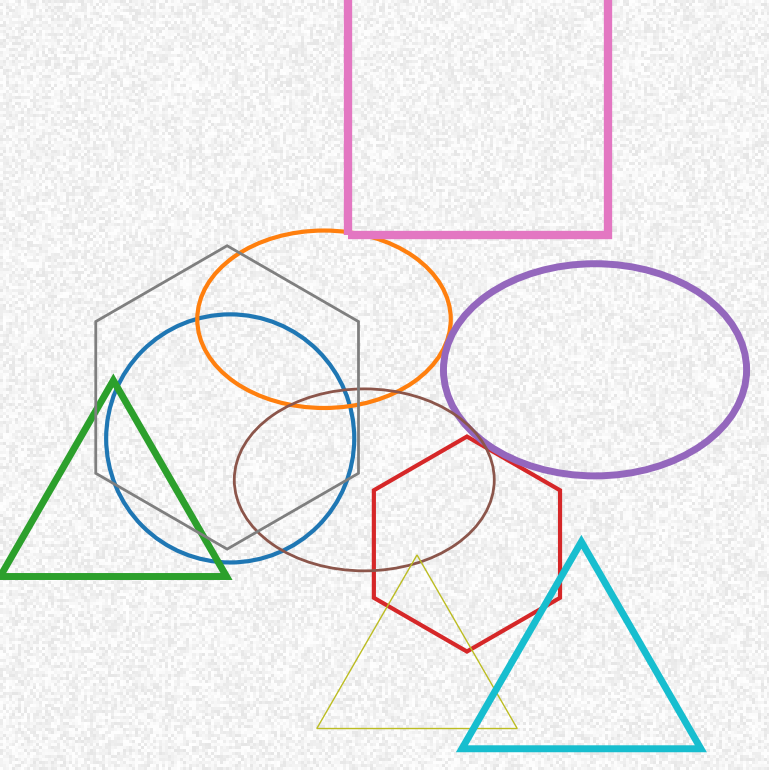[{"shape": "circle", "thickness": 1.5, "radius": 0.81, "center": [0.299, 0.431]}, {"shape": "oval", "thickness": 1.5, "radius": 0.82, "center": [0.421, 0.585]}, {"shape": "triangle", "thickness": 2.5, "radius": 0.85, "center": [0.147, 0.336]}, {"shape": "hexagon", "thickness": 1.5, "radius": 0.7, "center": [0.606, 0.293]}, {"shape": "oval", "thickness": 2.5, "radius": 0.98, "center": [0.773, 0.52]}, {"shape": "oval", "thickness": 1, "radius": 0.84, "center": [0.473, 0.377]}, {"shape": "square", "thickness": 3, "radius": 0.84, "center": [0.621, 0.863]}, {"shape": "hexagon", "thickness": 1, "radius": 0.99, "center": [0.295, 0.484]}, {"shape": "triangle", "thickness": 0.5, "radius": 0.75, "center": [0.542, 0.129]}, {"shape": "triangle", "thickness": 2.5, "radius": 0.9, "center": [0.755, 0.117]}]